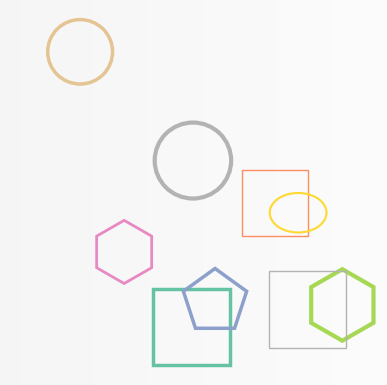[{"shape": "square", "thickness": 2.5, "radius": 0.5, "center": [0.493, 0.151]}, {"shape": "square", "thickness": 1, "radius": 0.43, "center": [0.709, 0.473]}, {"shape": "pentagon", "thickness": 2.5, "radius": 0.43, "center": [0.555, 0.217]}, {"shape": "hexagon", "thickness": 2, "radius": 0.41, "center": [0.32, 0.346]}, {"shape": "hexagon", "thickness": 3, "radius": 0.46, "center": [0.883, 0.208]}, {"shape": "oval", "thickness": 1.5, "radius": 0.37, "center": [0.769, 0.447]}, {"shape": "circle", "thickness": 2.5, "radius": 0.42, "center": [0.207, 0.865]}, {"shape": "square", "thickness": 1, "radius": 0.5, "center": [0.794, 0.196]}, {"shape": "circle", "thickness": 3, "radius": 0.49, "center": [0.498, 0.583]}]